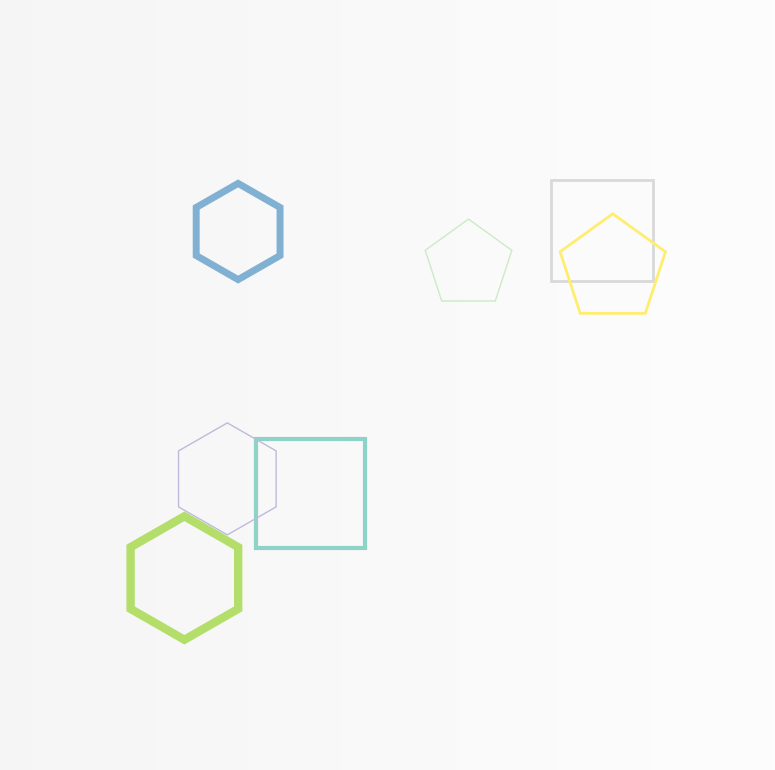[{"shape": "square", "thickness": 1.5, "radius": 0.35, "center": [0.401, 0.359]}, {"shape": "hexagon", "thickness": 0.5, "radius": 0.36, "center": [0.293, 0.378]}, {"shape": "hexagon", "thickness": 2.5, "radius": 0.31, "center": [0.307, 0.699]}, {"shape": "hexagon", "thickness": 3, "radius": 0.4, "center": [0.238, 0.249]}, {"shape": "square", "thickness": 1, "radius": 0.33, "center": [0.777, 0.7]}, {"shape": "pentagon", "thickness": 0.5, "radius": 0.29, "center": [0.605, 0.657]}, {"shape": "pentagon", "thickness": 1, "radius": 0.36, "center": [0.791, 0.651]}]